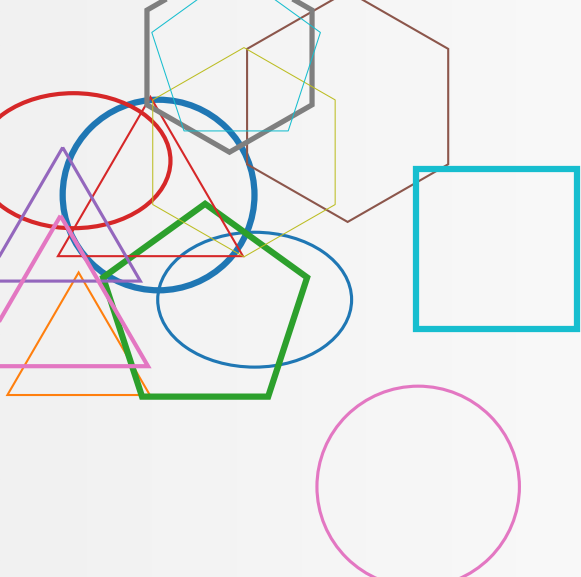[{"shape": "oval", "thickness": 1.5, "radius": 0.83, "center": [0.438, 0.48]}, {"shape": "circle", "thickness": 3, "radius": 0.83, "center": [0.273, 0.661]}, {"shape": "triangle", "thickness": 1, "radius": 0.71, "center": [0.135, 0.386]}, {"shape": "pentagon", "thickness": 3, "radius": 0.92, "center": [0.353, 0.462]}, {"shape": "oval", "thickness": 2, "radius": 0.83, "center": [0.126, 0.721]}, {"shape": "triangle", "thickness": 1, "radius": 0.92, "center": [0.259, 0.647]}, {"shape": "triangle", "thickness": 1.5, "radius": 0.77, "center": [0.108, 0.59]}, {"shape": "hexagon", "thickness": 1, "radius": 1.0, "center": [0.598, 0.815]}, {"shape": "triangle", "thickness": 2, "radius": 0.87, "center": [0.104, 0.452]}, {"shape": "circle", "thickness": 1.5, "radius": 0.87, "center": [0.719, 0.156]}, {"shape": "hexagon", "thickness": 2.5, "radius": 0.82, "center": [0.395, 0.9]}, {"shape": "hexagon", "thickness": 0.5, "radius": 0.91, "center": [0.42, 0.736]}, {"shape": "square", "thickness": 3, "radius": 0.69, "center": [0.854, 0.568]}, {"shape": "pentagon", "thickness": 0.5, "radius": 0.76, "center": [0.406, 0.896]}]